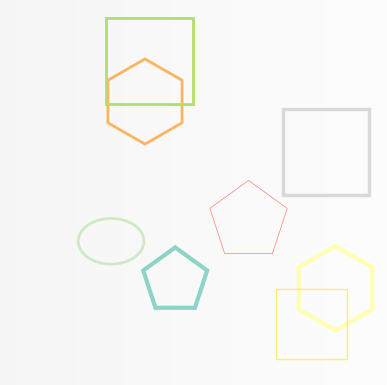[{"shape": "pentagon", "thickness": 3, "radius": 0.43, "center": [0.452, 0.271]}, {"shape": "hexagon", "thickness": 3, "radius": 0.55, "center": [0.866, 0.251]}, {"shape": "pentagon", "thickness": 0.5, "radius": 0.52, "center": [0.641, 0.426]}, {"shape": "hexagon", "thickness": 2, "radius": 0.55, "center": [0.374, 0.736]}, {"shape": "square", "thickness": 2, "radius": 0.56, "center": [0.386, 0.841]}, {"shape": "square", "thickness": 2.5, "radius": 0.55, "center": [0.84, 0.605]}, {"shape": "oval", "thickness": 2, "radius": 0.42, "center": [0.287, 0.373]}, {"shape": "square", "thickness": 1, "radius": 0.46, "center": [0.804, 0.158]}]